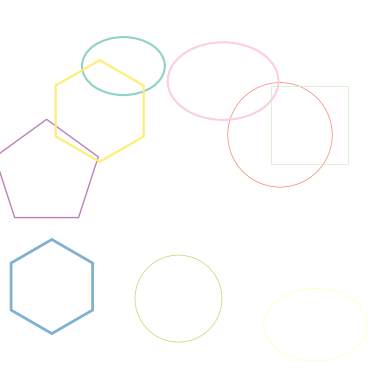[{"shape": "oval", "thickness": 1.5, "radius": 0.54, "center": [0.32, 0.828]}, {"shape": "oval", "thickness": 0.5, "radius": 0.67, "center": [0.819, 0.157]}, {"shape": "circle", "thickness": 0.5, "radius": 0.68, "center": [0.727, 0.65]}, {"shape": "hexagon", "thickness": 2, "radius": 0.61, "center": [0.135, 0.256]}, {"shape": "circle", "thickness": 0.5, "radius": 0.56, "center": [0.464, 0.224]}, {"shape": "oval", "thickness": 1.5, "radius": 0.72, "center": [0.579, 0.789]}, {"shape": "pentagon", "thickness": 1, "radius": 0.71, "center": [0.121, 0.549]}, {"shape": "square", "thickness": 0.5, "radius": 0.5, "center": [0.804, 0.675]}, {"shape": "hexagon", "thickness": 1.5, "radius": 0.66, "center": [0.259, 0.712]}]